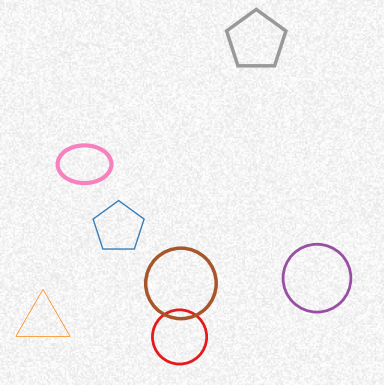[{"shape": "circle", "thickness": 2, "radius": 0.35, "center": [0.466, 0.125]}, {"shape": "pentagon", "thickness": 1, "radius": 0.35, "center": [0.308, 0.409]}, {"shape": "circle", "thickness": 2, "radius": 0.44, "center": [0.823, 0.277]}, {"shape": "triangle", "thickness": 0.5, "radius": 0.41, "center": [0.112, 0.167]}, {"shape": "circle", "thickness": 2.5, "radius": 0.46, "center": [0.47, 0.264]}, {"shape": "oval", "thickness": 3, "radius": 0.35, "center": [0.22, 0.573]}, {"shape": "pentagon", "thickness": 2.5, "radius": 0.41, "center": [0.666, 0.895]}]